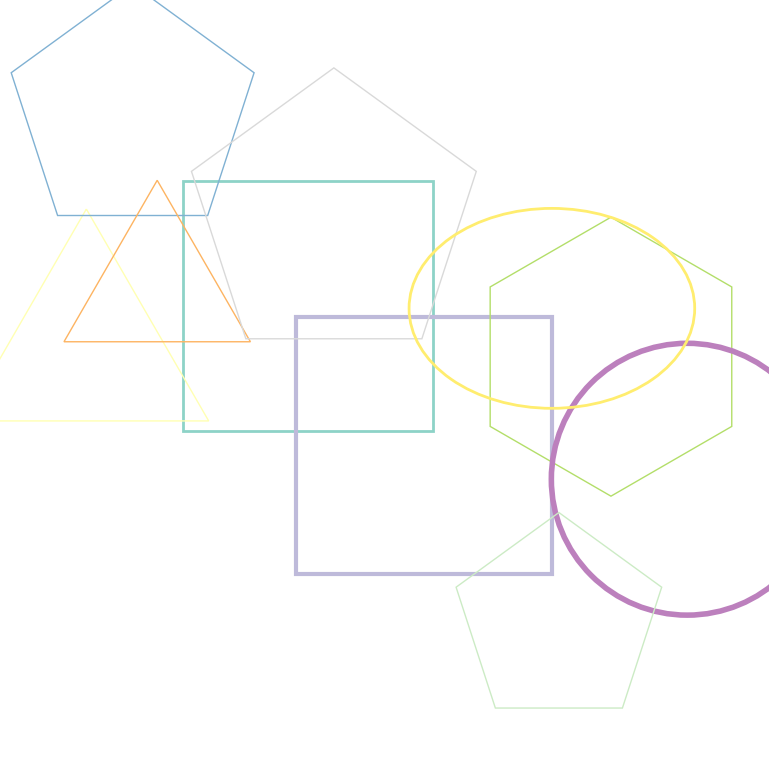[{"shape": "square", "thickness": 1, "radius": 0.81, "center": [0.399, 0.602]}, {"shape": "triangle", "thickness": 0.5, "radius": 0.92, "center": [0.112, 0.545]}, {"shape": "square", "thickness": 1.5, "radius": 0.83, "center": [0.551, 0.422]}, {"shape": "pentagon", "thickness": 0.5, "radius": 0.83, "center": [0.172, 0.854]}, {"shape": "triangle", "thickness": 0.5, "radius": 0.7, "center": [0.204, 0.626]}, {"shape": "hexagon", "thickness": 0.5, "radius": 0.91, "center": [0.793, 0.537]}, {"shape": "pentagon", "thickness": 0.5, "radius": 0.97, "center": [0.434, 0.717]}, {"shape": "circle", "thickness": 2, "radius": 0.88, "center": [0.893, 0.378]}, {"shape": "pentagon", "thickness": 0.5, "radius": 0.7, "center": [0.726, 0.194]}, {"shape": "oval", "thickness": 1, "radius": 0.93, "center": [0.717, 0.6]}]